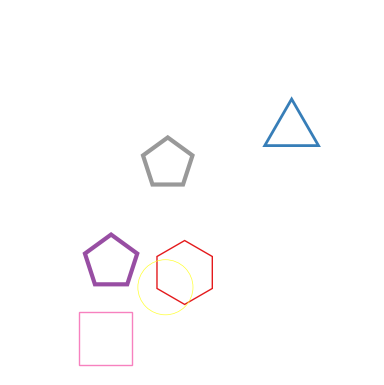[{"shape": "hexagon", "thickness": 1, "radius": 0.41, "center": [0.48, 0.292]}, {"shape": "triangle", "thickness": 2, "radius": 0.4, "center": [0.757, 0.662]}, {"shape": "pentagon", "thickness": 3, "radius": 0.36, "center": [0.289, 0.319]}, {"shape": "circle", "thickness": 0.5, "radius": 0.36, "center": [0.43, 0.254]}, {"shape": "square", "thickness": 1, "radius": 0.34, "center": [0.274, 0.121]}, {"shape": "pentagon", "thickness": 3, "radius": 0.34, "center": [0.436, 0.575]}]